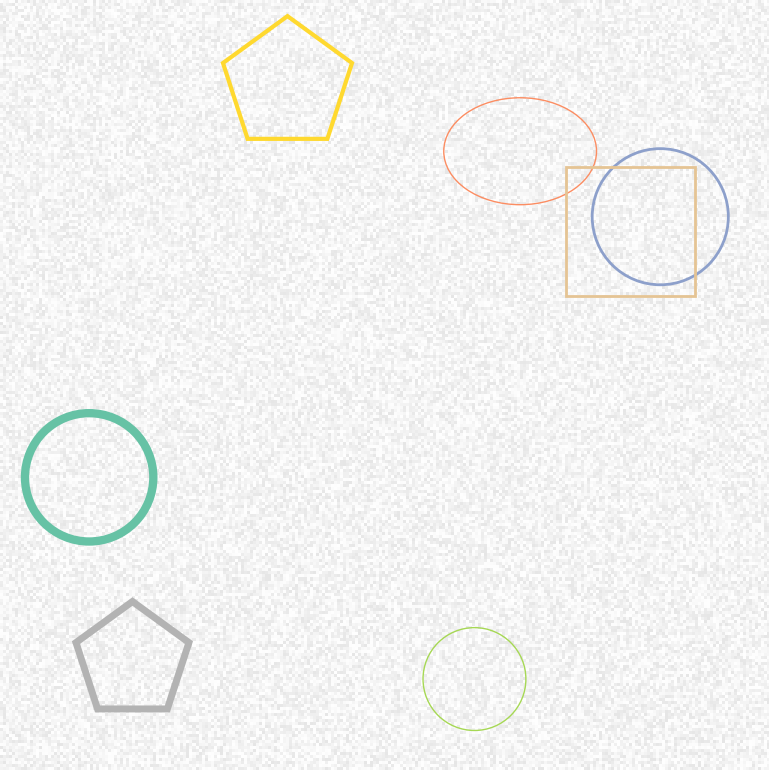[{"shape": "circle", "thickness": 3, "radius": 0.42, "center": [0.116, 0.38]}, {"shape": "oval", "thickness": 0.5, "radius": 0.5, "center": [0.676, 0.804]}, {"shape": "circle", "thickness": 1, "radius": 0.44, "center": [0.857, 0.719]}, {"shape": "circle", "thickness": 0.5, "radius": 0.33, "center": [0.616, 0.118]}, {"shape": "pentagon", "thickness": 1.5, "radius": 0.44, "center": [0.373, 0.891]}, {"shape": "square", "thickness": 1, "radius": 0.42, "center": [0.819, 0.7]}, {"shape": "pentagon", "thickness": 2.5, "radius": 0.39, "center": [0.172, 0.142]}]